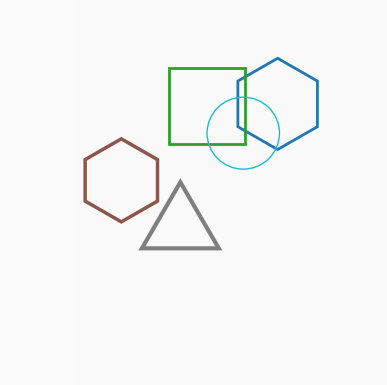[{"shape": "hexagon", "thickness": 2, "radius": 0.59, "center": [0.716, 0.73]}, {"shape": "square", "thickness": 2, "radius": 0.49, "center": [0.535, 0.725]}, {"shape": "hexagon", "thickness": 2.5, "radius": 0.54, "center": [0.313, 0.532]}, {"shape": "triangle", "thickness": 3, "radius": 0.57, "center": [0.465, 0.412]}, {"shape": "circle", "thickness": 1, "radius": 0.47, "center": [0.628, 0.654]}]